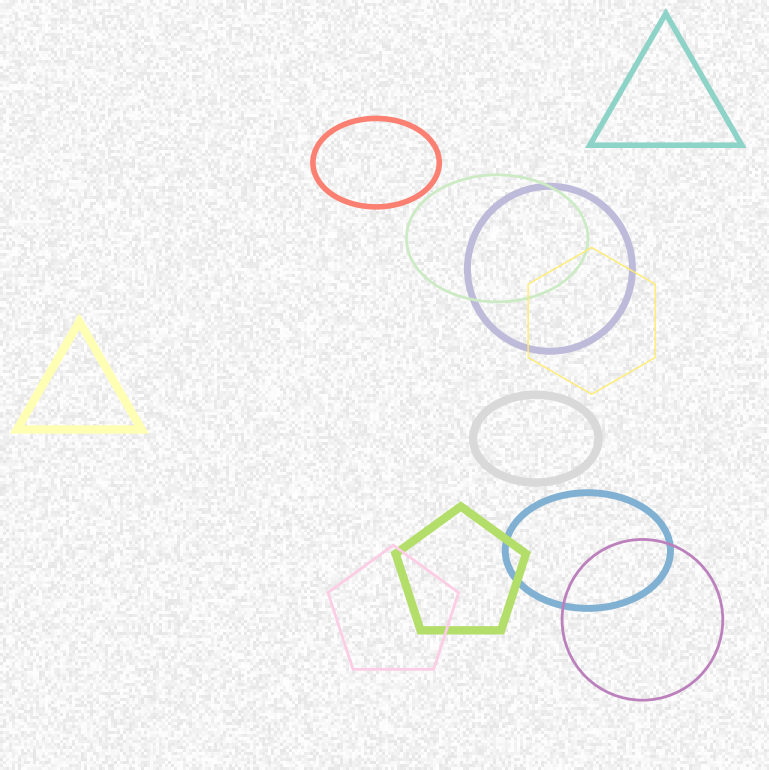[{"shape": "triangle", "thickness": 2, "radius": 0.57, "center": [0.865, 0.868]}, {"shape": "triangle", "thickness": 3, "radius": 0.47, "center": [0.103, 0.489]}, {"shape": "circle", "thickness": 2.5, "radius": 0.54, "center": [0.714, 0.651]}, {"shape": "oval", "thickness": 2, "radius": 0.41, "center": [0.488, 0.789]}, {"shape": "oval", "thickness": 2.5, "radius": 0.54, "center": [0.763, 0.285]}, {"shape": "pentagon", "thickness": 3, "radius": 0.44, "center": [0.598, 0.253]}, {"shape": "pentagon", "thickness": 1, "radius": 0.45, "center": [0.511, 0.203]}, {"shape": "oval", "thickness": 3, "radius": 0.41, "center": [0.696, 0.43]}, {"shape": "circle", "thickness": 1, "radius": 0.52, "center": [0.834, 0.195]}, {"shape": "oval", "thickness": 1, "radius": 0.59, "center": [0.646, 0.69]}, {"shape": "hexagon", "thickness": 0.5, "radius": 0.48, "center": [0.768, 0.583]}]